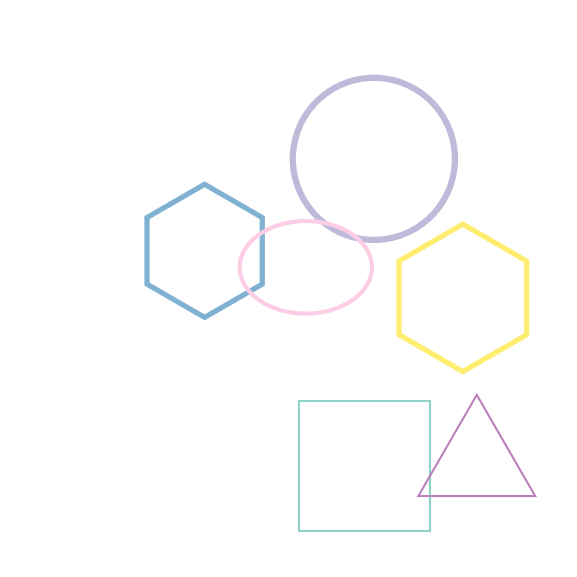[{"shape": "square", "thickness": 1, "radius": 0.56, "center": [0.631, 0.192]}, {"shape": "circle", "thickness": 3, "radius": 0.7, "center": [0.647, 0.724]}, {"shape": "hexagon", "thickness": 2.5, "radius": 0.58, "center": [0.354, 0.565]}, {"shape": "oval", "thickness": 2, "radius": 0.57, "center": [0.53, 0.536]}, {"shape": "triangle", "thickness": 1, "radius": 0.58, "center": [0.826, 0.199]}, {"shape": "hexagon", "thickness": 2.5, "radius": 0.64, "center": [0.802, 0.483]}]